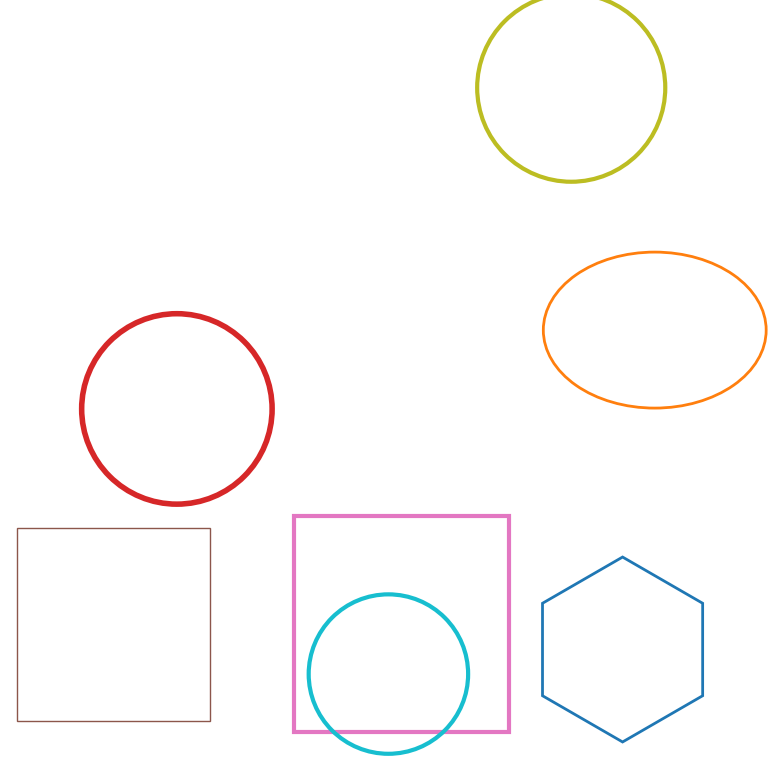[{"shape": "hexagon", "thickness": 1, "radius": 0.6, "center": [0.809, 0.156]}, {"shape": "oval", "thickness": 1, "radius": 0.72, "center": [0.85, 0.571]}, {"shape": "circle", "thickness": 2, "radius": 0.62, "center": [0.23, 0.469]}, {"shape": "square", "thickness": 0.5, "radius": 0.63, "center": [0.147, 0.189]}, {"shape": "square", "thickness": 1.5, "radius": 0.7, "center": [0.521, 0.189]}, {"shape": "circle", "thickness": 1.5, "radius": 0.61, "center": [0.742, 0.886]}, {"shape": "circle", "thickness": 1.5, "radius": 0.52, "center": [0.504, 0.125]}]